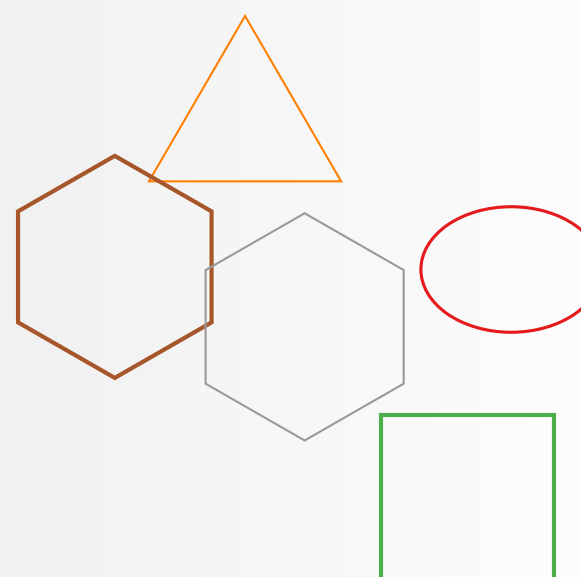[{"shape": "oval", "thickness": 1.5, "radius": 0.78, "center": [0.879, 0.532]}, {"shape": "square", "thickness": 2, "radius": 0.75, "center": [0.804, 0.132]}, {"shape": "triangle", "thickness": 1, "radius": 0.95, "center": [0.422, 0.781]}, {"shape": "hexagon", "thickness": 2, "radius": 0.96, "center": [0.198, 0.537]}, {"shape": "hexagon", "thickness": 1, "radius": 0.98, "center": [0.524, 0.433]}]